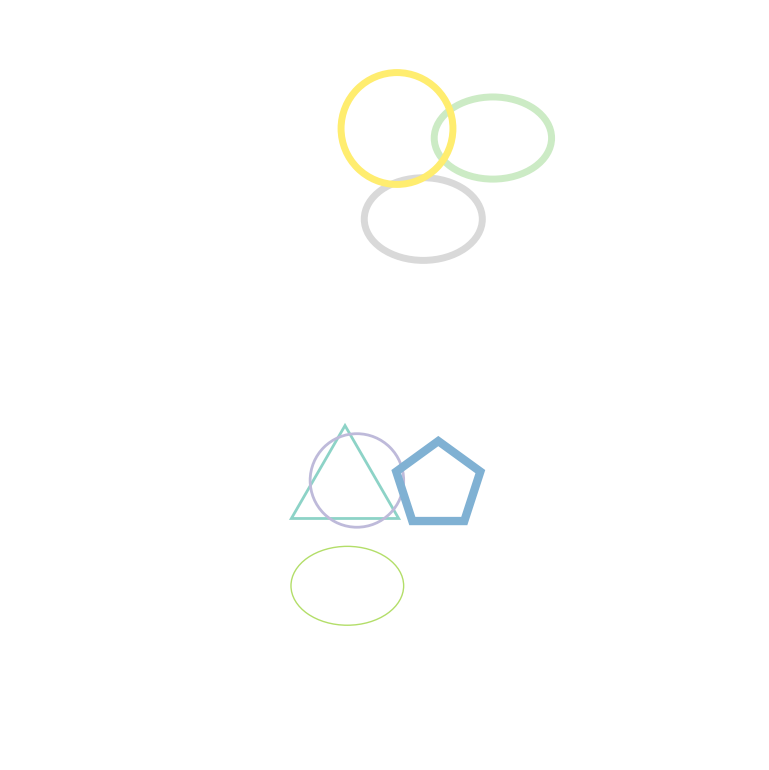[{"shape": "triangle", "thickness": 1, "radius": 0.4, "center": [0.448, 0.367]}, {"shape": "circle", "thickness": 1, "radius": 0.3, "center": [0.464, 0.376]}, {"shape": "pentagon", "thickness": 3, "radius": 0.29, "center": [0.569, 0.37]}, {"shape": "oval", "thickness": 0.5, "radius": 0.37, "center": [0.451, 0.239]}, {"shape": "oval", "thickness": 2.5, "radius": 0.38, "center": [0.55, 0.715]}, {"shape": "oval", "thickness": 2.5, "radius": 0.38, "center": [0.64, 0.821]}, {"shape": "circle", "thickness": 2.5, "radius": 0.36, "center": [0.516, 0.833]}]